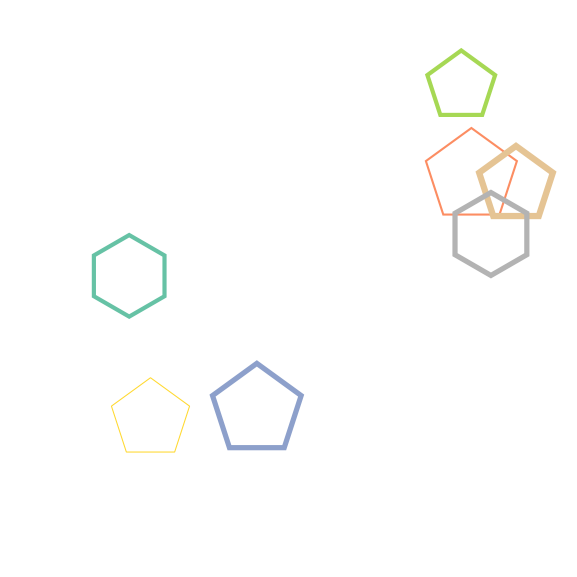[{"shape": "hexagon", "thickness": 2, "radius": 0.35, "center": [0.224, 0.521]}, {"shape": "pentagon", "thickness": 1, "radius": 0.41, "center": [0.816, 0.695]}, {"shape": "pentagon", "thickness": 2.5, "radius": 0.4, "center": [0.445, 0.289]}, {"shape": "pentagon", "thickness": 2, "radius": 0.31, "center": [0.799, 0.85]}, {"shape": "pentagon", "thickness": 0.5, "radius": 0.36, "center": [0.261, 0.274]}, {"shape": "pentagon", "thickness": 3, "radius": 0.34, "center": [0.893, 0.679]}, {"shape": "hexagon", "thickness": 2.5, "radius": 0.36, "center": [0.85, 0.594]}]